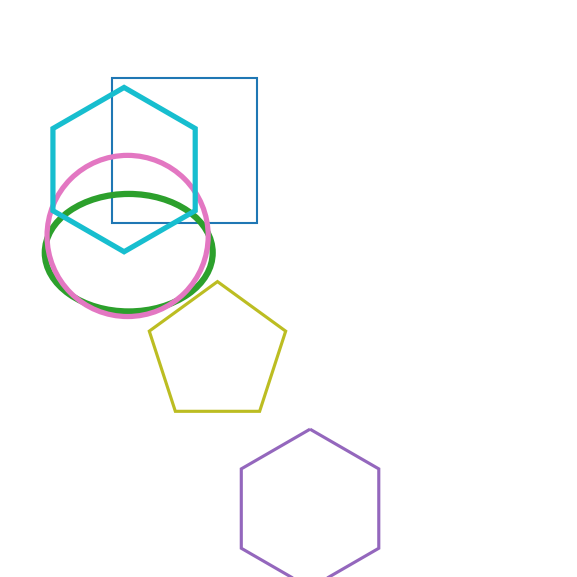[{"shape": "square", "thickness": 1, "radius": 0.63, "center": [0.319, 0.738]}, {"shape": "oval", "thickness": 3, "radius": 0.73, "center": [0.223, 0.562]}, {"shape": "hexagon", "thickness": 1.5, "radius": 0.69, "center": [0.537, 0.118]}, {"shape": "circle", "thickness": 2.5, "radius": 0.7, "center": [0.221, 0.591]}, {"shape": "pentagon", "thickness": 1.5, "radius": 0.62, "center": [0.377, 0.387]}, {"shape": "hexagon", "thickness": 2.5, "radius": 0.71, "center": [0.215, 0.705]}]